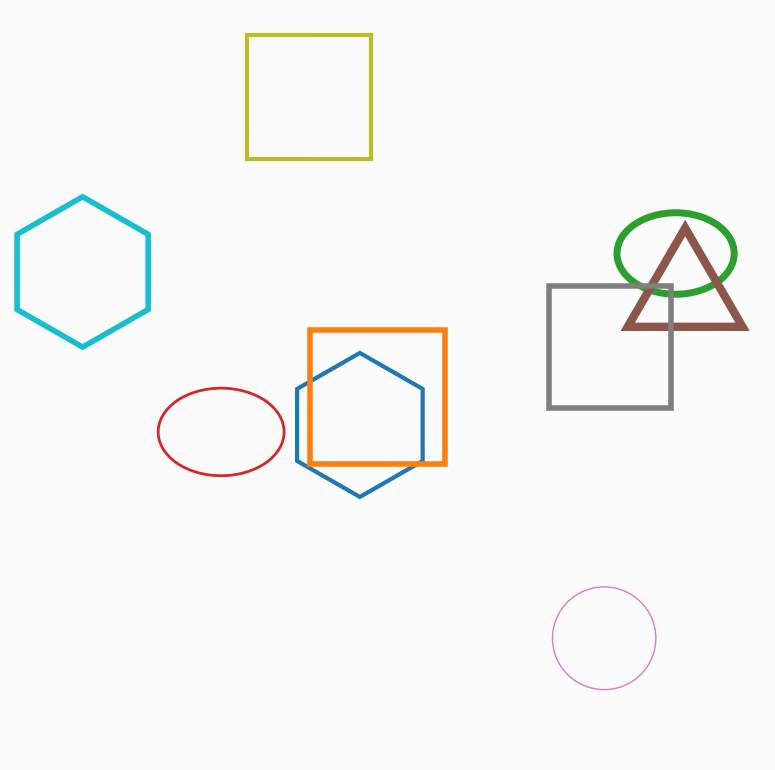[{"shape": "hexagon", "thickness": 1.5, "radius": 0.47, "center": [0.464, 0.448]}, {"shape": "square", "thickness": 2, "radius": 0.43, "center": [0.487, 0.485]}, {"shape": "oval", "thickness": 2.5, "radius": 0.38, "center": [0.872, 0.671]}, {"shape": "oval", "thickness": 1, "radius": 0.41, "center": [0.285, 0.439]}, {"shape": "triangle", "thickness": 3, "radius": 0.43, "center": [0.884, 0.618]}, {"shape": "circle", "thickness": 0.5, "radius": 0.33, "center": [0.78, 0.171]}, {"shape": "square", "thickness": 2, "radius": 0.39, "center": [0.788, 0.549]}, {"shape": "square", "thickness": 1.5, "radius": 0.4, "center": [0.399, 0.874]}, {"shape": "hexagon", "thickness": 2, "radius": 0.49, "center": [0.107, 0.647]}]